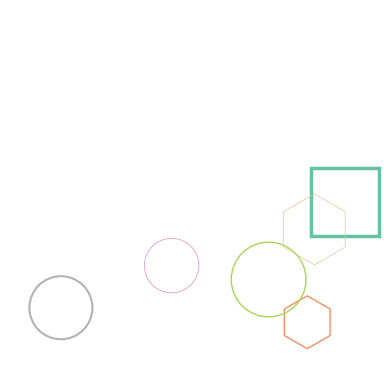[{"shape": "square", "thickness": 2.5, "radius": 0.44, "center": [0.897, 0.474]}, {"shape": "hexagon", "thickness": 1, "radius": 0.34, "center": [0.798, 0.163]}, {"shape": "circle", "thickness": 0.5, "radius": 0.35, "center": [0.446, 0.31]}, {"shape": "circle", "thickness": 1, "radius": 0.49, "center": [0.698, 0.274]}, {"shape": "hexagon", "thickness": 0.5, "radius": 0.46, "center": [0.817, 0.404]}, {"shape": "circle", "thickness": 1.5, "radius": 0.41, "center": [0.158, 0.201]}]